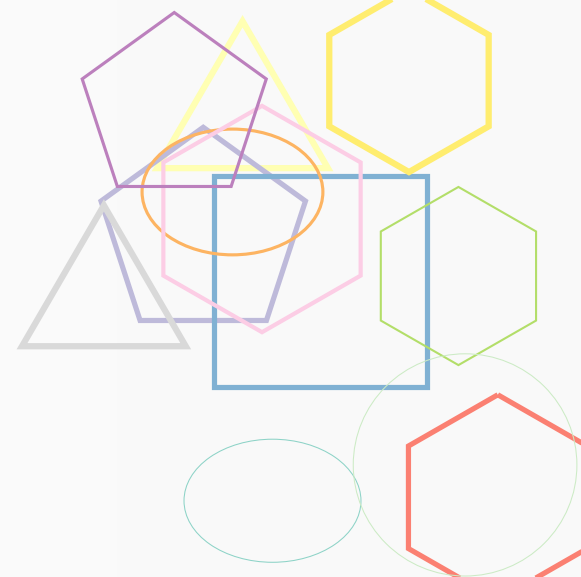[{"shape": "oval", "thickness": 0.5, "radius": 0.76, "center": [0.469, 0.132]}, {"shape": "triangle", "thickness": 3, "radius": 0.85, "center": [0.417, 0.793]}, {"shape": "pentagon", "thickness": 2.5, "radius": 0.92, "center": [0.35, 0.594]}, {"shape": "hexagon", "thickness": 2.5, "radius": 0.89, "center": [0.856, 0.138]}, {"shape": "square", "thickness": 2.5, "radius": 0.91, "center": [0.552, 0.512]}, {"shape": "oval", "thickness": 1.5, "radius": 0.78, "center": [0.4, 0.667]}, {"shape": "hexagon", "thickness": 1, "radius": 0.77, "center": [0.789, 0.521]}, {"shape": "hexagon", "thickness": 2, "radius": 0.98, "center": [0.451, 0.62]}, {"shape": "triangle", "thickness": 3, "radius": 0.81, "center": [0.179, 0.481]}, {"shape": "pentagon", "thickness": 1.5, "radius": 0.83, "center": [0.3, 0.811]}, {"shape": "circle", "thickness": 0.5, "radius": 0.96, "center": [0.8, 0.194]}, {"shape": "hexagon", "thickness": 3, "radius": 0.79, "center": [0.704, 0.86]}]